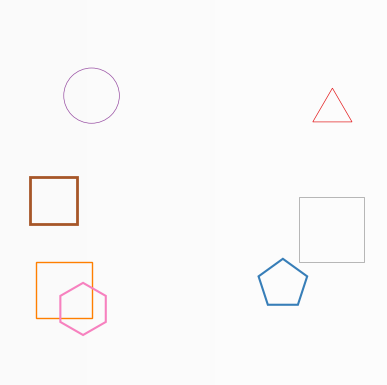[{"shape": "triangle", "thickness": 0.5, "radius": 0.29, "center": [0.858, 0.713]}, {"shape": "pentagon", "thickness": 1.5, "radius": 0.33, "center": [0.73, 0.262]}, {"shape": "circle", "thickness": 0.5, "radius": 0.36, "center": [0.236, 0.752]}, {"shape": "square", "thickness": 1, "radius": 0.36, "center": [0.166, 0.247]}, {"shape": "square", "thickness": 2, "radius": 0.3, "center": [0.139, 0.479]}, {"shape": "hexagon", "thickness": 1.5, "radius": 0.34, "center": [0.214, 0.198]}, {"shape": "square", "thickness": 0.5, "radius": 0.42, "center": [0.856, 0.405]}]